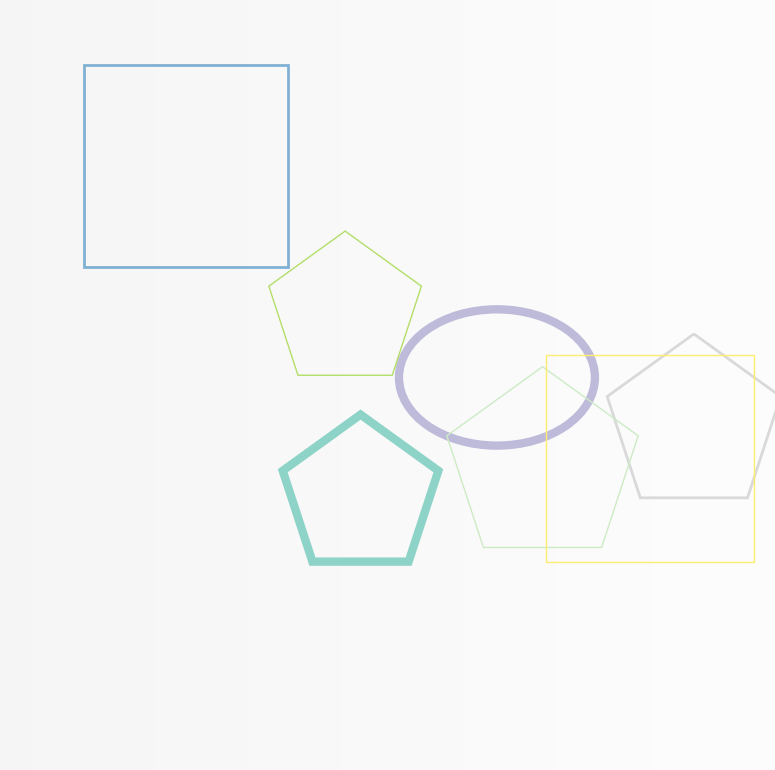[{"shape": "pentagon", "thickness": 3, "radius": 0.53, "center": [0.465, 0.356]}, {"shape": "oval", "thickness": 3, "radius": 0.63, "center": [0.641, 0.51]}, {"shape": "square", "thickness": 1, "radius": 0.66, "center": [0.24, 0.784]}, {"shape": "pentagon", "thickness": 0.5, "radius": 0.52, "center": [0.445, 0.596]}, {"shape": "pentagon", "thickness": 1, "radius": 0.59, "center": [0.895, 0.449]}, {"shape": "pentagon", "thickness": 0.5, "radius": 0.65, "center": [0.7, 0.394]}, {"shape": "square", "thickness": 0.5, "radius": 0.67, "center": [0.839, 0.405]}]